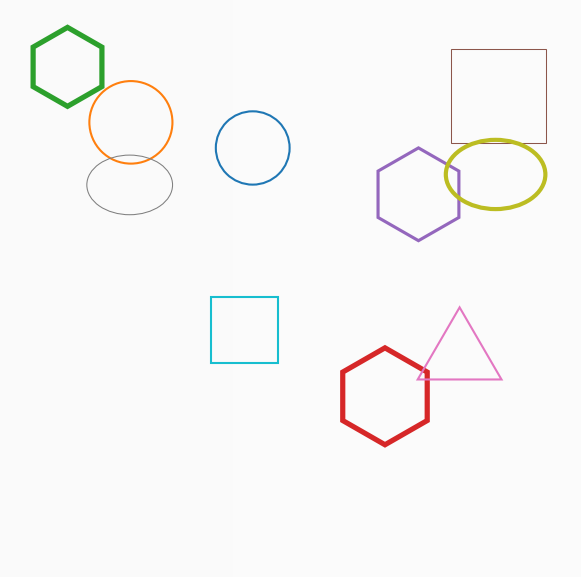[{"shape": "circle", "thickness": 1, "radius": 0.32, "center": [0.435, 0.743]}, {"shape": "circle", "thickness": 1, "radius": 0.36, "center": [0.225, 0.787]}, {"shape": "hexagon", "thickness": 2.5, "radius": 0.34, "center": [0.116, 0.883]}, {"shape": "hexagon", "thickness": 2.5, "radius": 0.42, "center": [0.662, 0.313]}, {"shape": "hexagon", "thickness": 1.5, "radius": 0.4, "center": [0.72, 0.663]}, {"shape": "square", "thickness": 0.5, "radius": 0.41, "center": [0.858, 0.832]}, {"shape": "triangle", "thickness": 1, "radius": 0.42, "center": [0.791, 0.384]}, {"shape": "oval", "thickness": 0.5, "radius": 0.37, "center": [0.223, 0.679]}, {"shape": "oval", "thickness": 2, "radius": 0.43, "center": [0.853, 0.697]}, {"shape": "square", "thickness": 1, "radius": 0.29, "center": [0.42, 0.428]}]